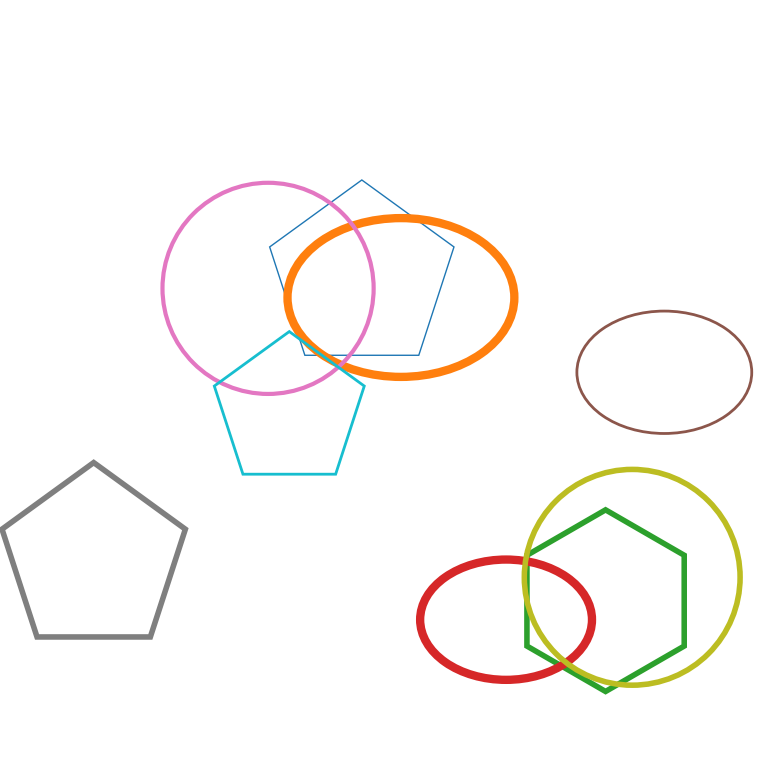[{"shape": "pentagon", "thickness": 0.5, "radius": 0.63, "center": [0.47, 0.64]}, {"shape": "oval", "thickness": 3, "radius": 0.74, "center": [0.521, 0.614]}, {"shape": "hexagon", "thickness": 2, "radius": 0.59, "center": [0.786, 0.22]}, {"shape": "oval", "thickness": 3, "radius": 0.56, "center": [0.657, 0.195]}, {"shape": "oval", "thickness": 1, "radius": 0.57, "center": [0.863, 0.517]}, {"shape": "circle", "thickness": 1.5, "radius": 0.69, "center": [0.348, 0.626]}, {"shape": "pentagon", "thickness": 2, "radius": 0.63, "center": [0.122, 0.274]}, {"shape": "circle", "thickness": 2, "radius": 0.7, "center": [0.821, 0.25]}, {"shape": "pentagon", "thickness": 1, "radius": 0.51, "center": [0.376, 0.467]}]